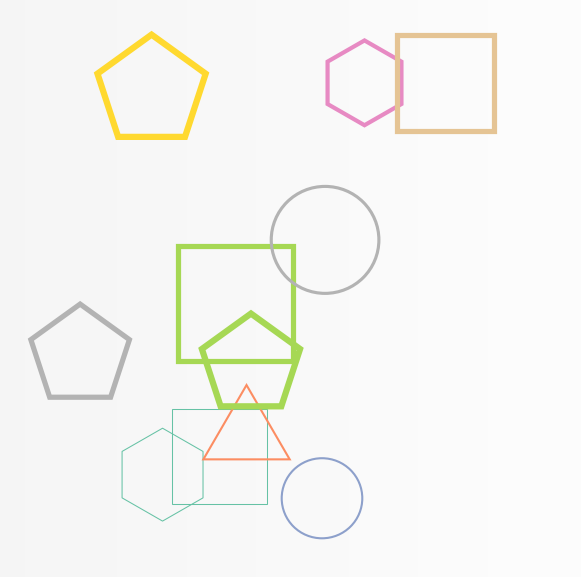[{"shape": "square", "thickness": 0.5, "radius": 0.41, "center": [0.377, 0.208]}, {"shape": "hexagon", "thickness": 0.5, "radius": 0.4, "center": [0.28, 0.177]}, {"shape": "triangle", "thickness": 1, "radius": 0.43, "center": [0.424, 0.247]}, {"shape": "circle", "thickness": 1, "radius": 0.35, "center": [0.554, 0.136]}, {"shape": "hexagon", "thickness": 2, "radius": 0.37, "center": [0.627, 0.856]}, {"shape": "square", "thickness": 2.5, "radius": 0.5, "center": [0.405, 0.474]}, {"shape": "pentagon", "thickness": 3, "radius": 0.44, "center": [0.432, 0.367]}, {"shape": "pentagon", "thickness": 3, "radius": 0.49, "center": [0.261, 0.841]}, {"shape": "square", "thickness": 2.5, "radius": 0.42, "center": [0.767, 0.856]}, {"shape": "pentagon", "thickness": 2.5, "radius": 0.45, "center": [0.138, 0.383]}, {"shape": "circle", "thickness": 1.5, "radius": 0.46, "center": [0.559, 0.584]}]